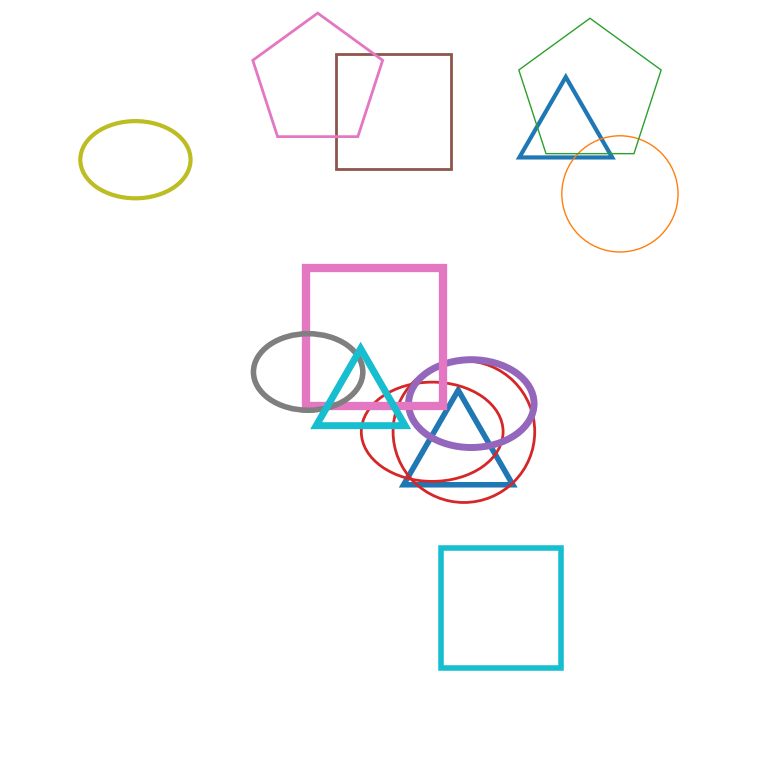[{"shape": "triangle", "thickness": 1.5, "radius": 0.35, "center": [0.735, 0.83]}, {"shape": "triangle", "thickness": 2, "radius": 0.41, "center": [0.595, 0.411]}, {"shape": "circle", "thickness": 0.5, "radius": 0.38, "center": [0.805, 0.748]}, {"shape": "pentagon", "thickness": 0.5, "radius": 0.49, "center": [0.766, 0.879]}, {"shape": "circle", "thickness": 1, "radius": 0.46, "center": [0.602, 0.439]}, {"shape": "oval", "thickness": 1, "radius": 0.46, "center": [0.561, 0.439]}, {"shape": "oval", "thickness": 2.5, "radius": 0.41, "center": [0.612, 0.476]}, {"shape": "square", "thickness": 1, "radius": 0.37, "center": [0.511, 0.855]}, {"shape": "square", "thickness": 3, "radius": 0.45, "center": [0.487, 0.562]}, {"shape": "pentagon", "thickness": 1, "radius": 0.44, "center": [0.413, 0.894]}, {"shape": "oval", "thickness": 2, "radius": 0.36, "center": [0.4, 0.517]}, {"shape": "oval", "thickness": 1.5, "radius": 0.36, "center": [0.176, 0.793]}, {"shape": "square", "thickness": 2, "radius": 0.39, "center": [0.651, 0.21]}, {"shape": "triangle", "thickness": 2.5, "radius": 0.33, "center": [0.468, 0.481]}]